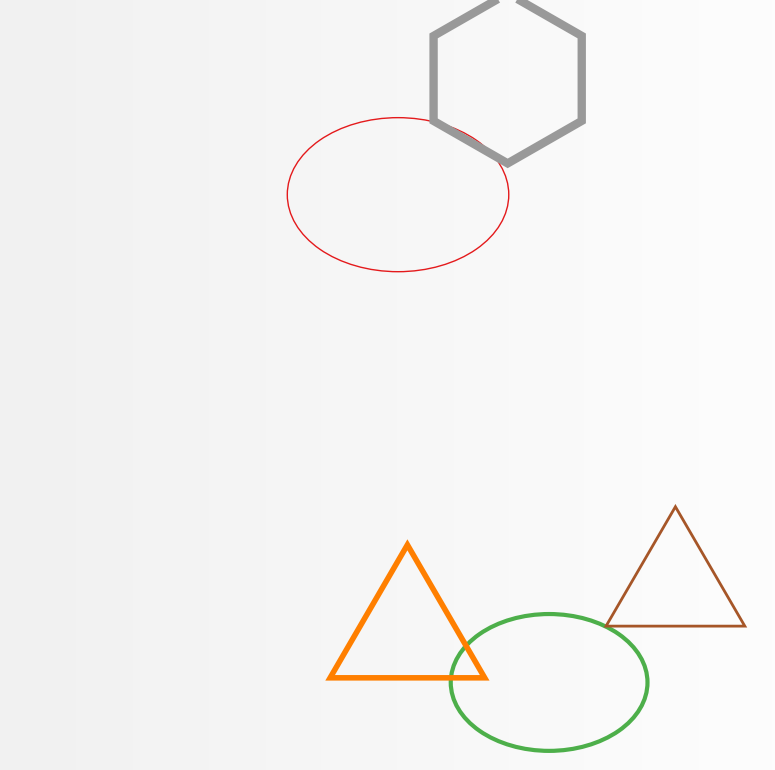[{"shape": "oval", "thickness": 0.5, "radius": 0.71, "center": [0.514, 0.747]}, {"shape": "oval", "thickness": 1.5, "radius": 0.63, "center": [0.709, 0.114]}, {"shape": "triangle", "thickness": 2, "radius": 0.58, "center": [0.526, 0.177]}, {"shape": "triangle", "thickness": 1, "radius": 0.52, "center": [0.872, 0.239]}, {"shape": "hexagon", "thickness": 3, "radius": 0.55, "center": [0.655, 0.898]}]